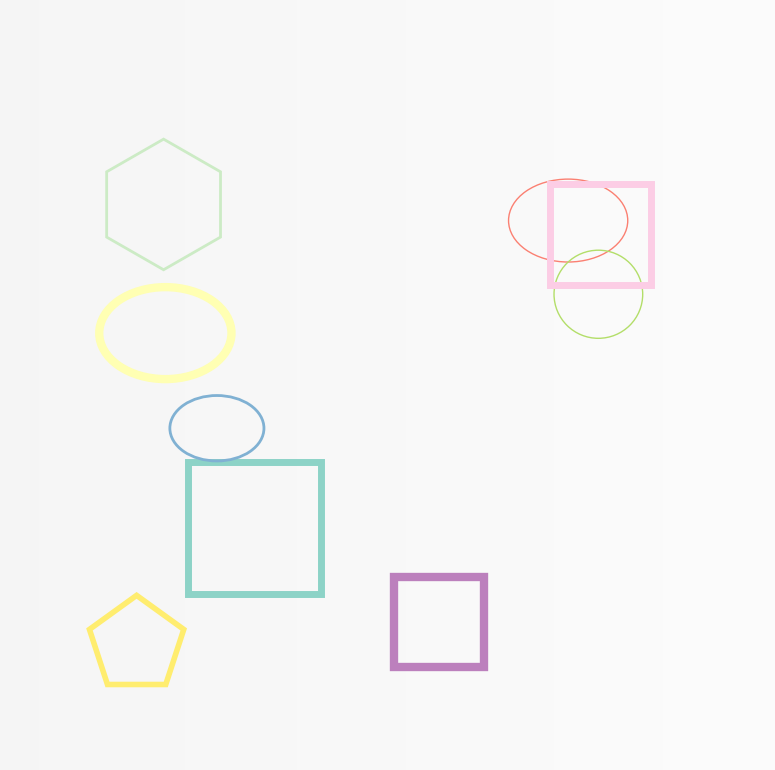[{"shape": "square", "thickness": 2.5, "radius": 0.43, "center": [0.329, 0.314]}, {"shape": "oval", "thickness": 3, "radius": 0.43, "center": [0.213, 0.567]}, {"shape": "oval", "thickness": 0.5, "radius": 0.38, "center": [0.733, 0.714]}, {"shape": "oval", "thickness": 1, "radius": 0.3, "center": [0.28, 0.444]}, {"shape": "circle", "thickness": 0.5, "radius": 0.29, "center": [0.772, 0.618]}, {"shape": "square", "thickness": 2.5, "radius": 0.33, "center": [0.775, 0.696]}, {"shape": "square", "thickness": 3, "radius": 0.29, "center": [0.566, 0.192]}, {"shape": "hexagon", "thickness": 1, "radius": 0.42, "center": [0.211, 0.734]}, {"shape": "pentagon", "thickness": 2, "radius": 0.32, "center": [0.176, 0.163]}]